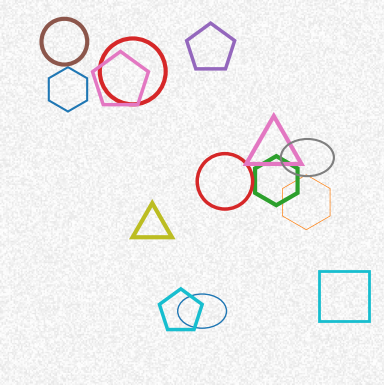[{"shape": "oval", "thickness": 1, "radius": 0.32, "center": [0.525, 0.192]}, {"shape": "hexagon", "thickness": 1.5, "radius": 0.29, "center": [0.177, 0.768]}, {"shape": "hexagon", "thickness": 0.5, "radius": 0.36, "center": [0.796, 0.475]}, {"shape": "hexagon", "thickness": 3, "radius": 0.32, "center": [0.718, 0.531]}, {"shape": "circle", "thickness": 3, "radius": 0.43, "center": [0.345, 0.815]}, {"shape": "circle", "thickness": 2.5, "radius": 0.36, "center": [0.584, 0.529]}, {"shape": "pentagon", "thickness": 2.5, "radius": 0.33, "center": [0.547, 0.874]}, {"shape": "circle", "thickness": 3, "radius": 0.3, "center": [0.167, 0.892]}, {"shape": "triangle", "thickness": 3, "radius": 0.42, "center": [0.711, 0.616]}, {"shape": "pentagon", "thickness": 2.5, "radius": 0.38, "center": [0.313, 0.79]}, {"shape": "oval", "thickness": 1.5, "radius": 0.34, "center": [0.798, 0.591]}, {"shape": "triangle", "thickness": 3, "radius": 0.3, "center": [0.396, 0.413]}, {"shape": "pentagon", "thickness": 2.5, "radius": 0.29, "center": [0.47, 0.191]}, {"shape": "square", "thickness": 2, "radius": 0.33, "center": [0.894, 0.231]}]